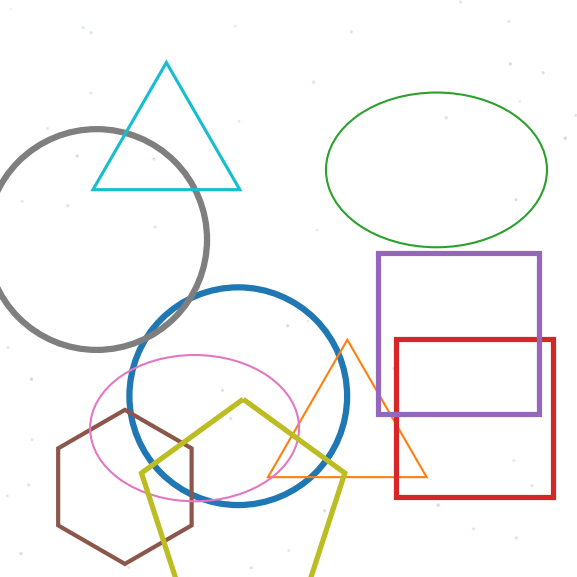[{"shape": "circle", "thickness": 3, "radius": 0.94, "center": [0.413, 0.313]}, {"shape": "triangle", "thickness": 1, "radius": 0.79, "center": [0.601, 0.252]}, {"shape": "oval", "thickness": 1, "radius": 0.96, "center": [0.756, 0.705]}, {"shape": "square", "thickness": 2.5, "radius": 0.68, "center": [0.822, 0.275]}, {"shape": "square", "thickness": 2.5, "radius": 0.69, "center": [0.794, 0.422]}, {"shape": "hexagon", "thickness": 2, "radius": 0.67, "center": [0.216, 0.156]}, {"shape": "oval", "thickness": 1, "radius": 0.9, "center": [0.337, 0.258]}, {"shape": "circle", "thickness": 3, "radius": 0.96, "center": [0.167, 0.584]}, {"shape": "pentagon", "thickness": 2.5, "radius": 0.93, "center": [0.421, 0.123]}, {"shape": "triangle", "thickness": 1.5, "radius": 0.73, "center": [0.288, 0.744]}]